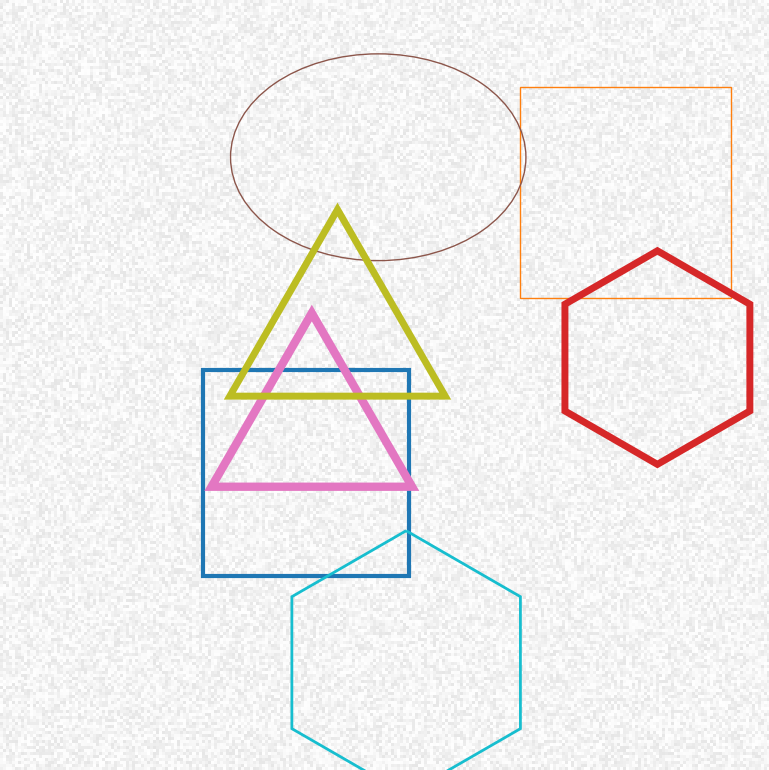[{"shape": "square", "thickness": 1.5, "radius": 0.67, "center": [0.398, 0.386]}, {"shape": "square", "thickness": 0.5, "radius": 0.69, "center": [0.813, 0.75]}, {"shape": "hexagon", "thickness": 2.5, "radius": 0.69, "center": [0.854, 0.536]}, {"shape": "oval", "thickness": 0.5, "radius": 0.96, "center": [0.491, 0.796]}, {"shape": "triangle", "thickness": 3, "radius": 0.75, "center": [0.405, 0.443]}, {"shape": "triangle", "thickness": 2.5, "radius": 0.81, "center": [0.438, 0.566]}, {"shape": "hexagon", "thickness": 1, "radius": 0.86, "center": [0.527, 0.139]}]